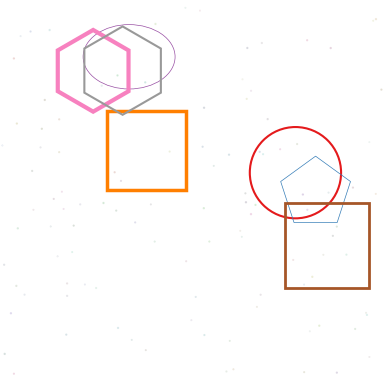[{"shape": "circle", "thickness": 1.5, "radius": 0.59, "center": [0.767, 0.551]}, {"shape": "pentagon", "thickness": 0.5, "radius": 0.48, "center": [0.82, 0.499]}, {"shape": "oval", "thickness": 0.5, "radius": 0.6, "center": [0.335, 0.852]}, {"shape": "square", "thickness": 2.5, "radius": 0.52, "center": [0.38, 0.609]}, {"shape": "square", "thickness": 2, "radius": 0.55, "center": [0.849, 0.363]}, {"shape": "hexagon", "thickness": 3, "radius": 0.53, "center": [0.242, 0.816]}, {"shape": "hexagon", "thickness": 1.5, "radius": 0.57, "center": [0.318, 0.817]}]